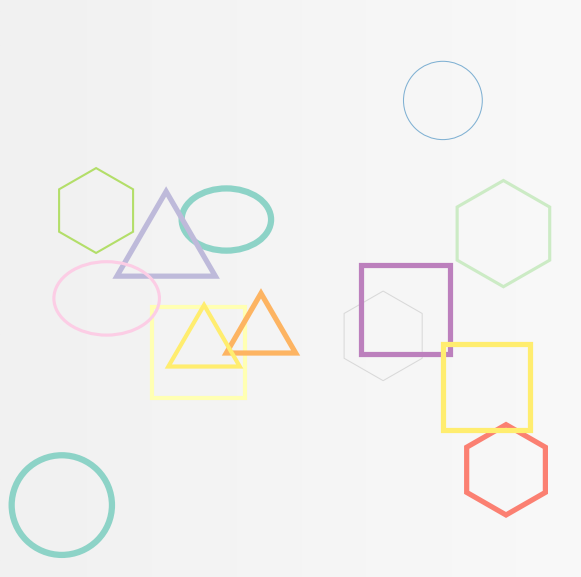[{"shape": "circle", "thickness": 3, "radius": 0.43, "center": [0.106, 0.125]}, {"shape": "oval", "thickness": 3, "radius": 0.38, "center": [0.389, 0.619]}, {"shape": "square", "thickness": 2, "radius": 0.4, "center": [0.342, 0.389]}, {"shape": "triangle", "thickness": 2.5, "radius": 0.49, "center": [0.286, 0.57]}, {"shape": "hexagon", "thickness": 2.5, "radius": 0.39, "center": [0.871, 0.186]}, {"shape": "circle", "thickness": 0.5, "radius": 0.34, "center": [0.762, 0.825]}, {"shape": "triangle", "thickness": 2.5, "radius": 0.34, "center": [0.449, 0.422]}, {"shape": "hexagon", "thickness": 1, "radius": 0.37, "center": [0.165, 0.635]}, {"shape": "oval", "thickness": 1.5, "radius": 0.45, "center": [0.184, 0.482]}, {"shape": "hexagon", "thickness": 0.5, "radius": 0.39, "center": [0.659, 0.418]}, {"shape": "square", "thickness": 2.5, "radius": 0.38, "center": [0.698, 0.463]}, {"shape": "hexagon", "thickness": 1.5, "radius": 0.46, "center": [0.866, 0.595]}, {"shape": "square", "thickness": 2.5, "radius": 0.37, "center": [0.837, 0.33]}, {"shape": "triangle", "thickness": 2, "radius": 0.35, "center": [0.351, 0.4]}]